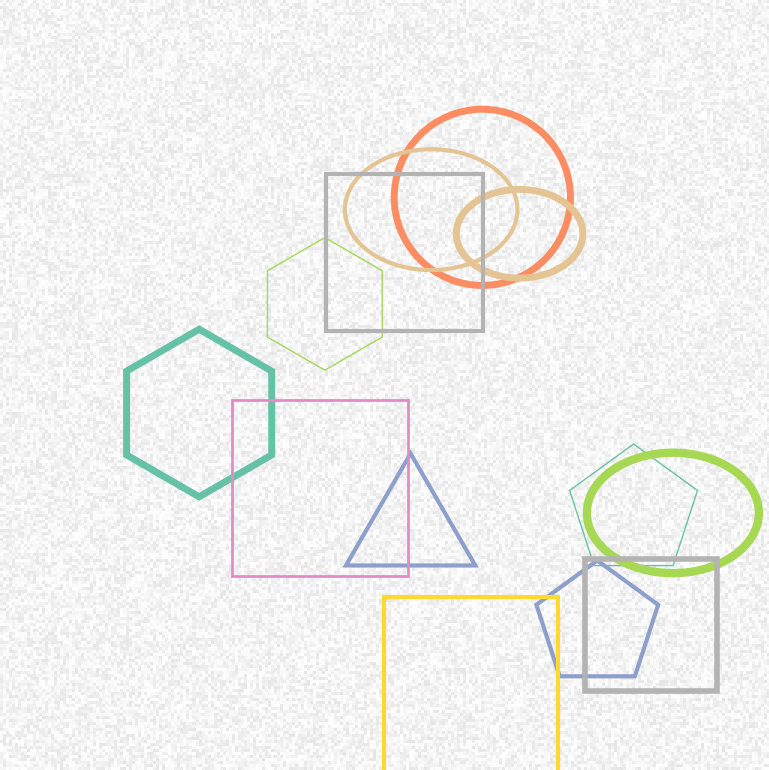[{"shape": "hexagon", "thickness": 2.5, "radius": 0.54, "center": [0.259, 0.464]}, {"shape": "pentagon", "thickness": 0.5, "radius": 0.44, "center": [0.823, 0.336]}, {"shape": "circle", "thickness": 2.5, "radius": 0.57, "center": [0.626, 0.744]}, {"shape": "triangle", "thickness": 1.5, "radius": 0.48, "center": [0.533, 0.314]}, {"shape": "pentagon", "thickness": 1.5, "radius": 0.42, "center": [0.776, 0.189]}, {"shape": "square", "thickness": 1, "radius": 0.57, "center": [0.416, 0.366]}, {"shape": "hexagon", "thickness": 0.5, "radius": 0.43, "center": [0.422, 0.605]}, {"shape": "oval", "thickness": 3, "radius": 0.56, "center": [0.874, 0.334]}, {"shape": "square", "thickness": 1.5, "radius": 0.56, "center": [0.611, 0.111]}, {"shape": "oval", "thickness": 2.5, "radius": 0.41, "center": [0.675, 0.696]}, {"shape": "oval", "thickness": 1.5, "radius": 0.56, "center": [0.56, 0.728]}, {"shape": "square", "thickness": 2, "radius": 0.43, "center": [0.845, 0.189]}, {"shape": "square", "thickness": 1.5, "radius": 0.51, "center": [0.525, 0.672]}]